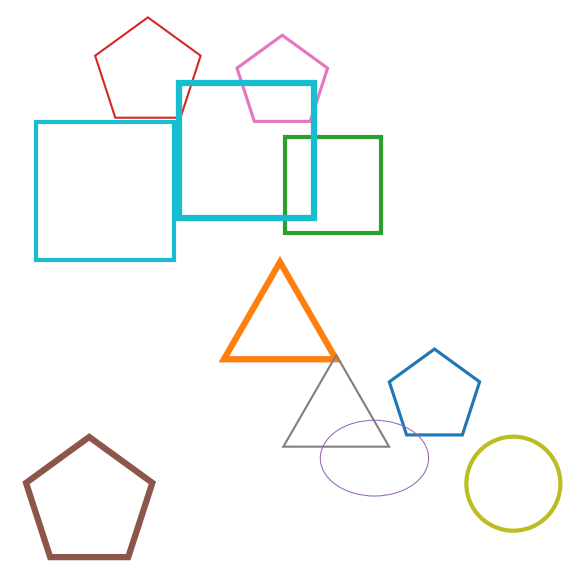[{"shape": "pentagon", "thickness": 1.5, "radius": 0.41, "center": [0.752, 0.313]}, {"shape": "triangle", "thickness": 3, "radius": 0.56, "center": [0.485, 0.433]}, {"shape": "square", "thickness": 2, "radius": 0.41, "center": [0.576, 0.679]}, {"shape": "pentagon", "thickness": 1, "radius": 0.48, "center": [0.256, 0.873]}, {"shape": "oval", "thickness": 0.5, "radius": 0.47, "center": [0.648, 0.206]}, {"shape": "pentagon", "thickness": 3, "radius": 0.57, "center": [0.154, 0.127]}, {"shape": "pentagon", "thickness": 1.5, "radius": 0.41, "center": [0.489, 0.856]}, {"shape": "triangle", "thickness": 1, "radius": 0.53, "center": [0.582, 0.279]}, {"shape": "circle", "thickness": 2, "radius": 0.41, "center": [0.889, 0.162]}, {"shape": "square", "thickness": 2, "radius": 0.6, "center": [0.181, 0.668]}, {"shape": "square", "thickness": 3, "radius": 0.58, "center": [0.427, 0.738]}]